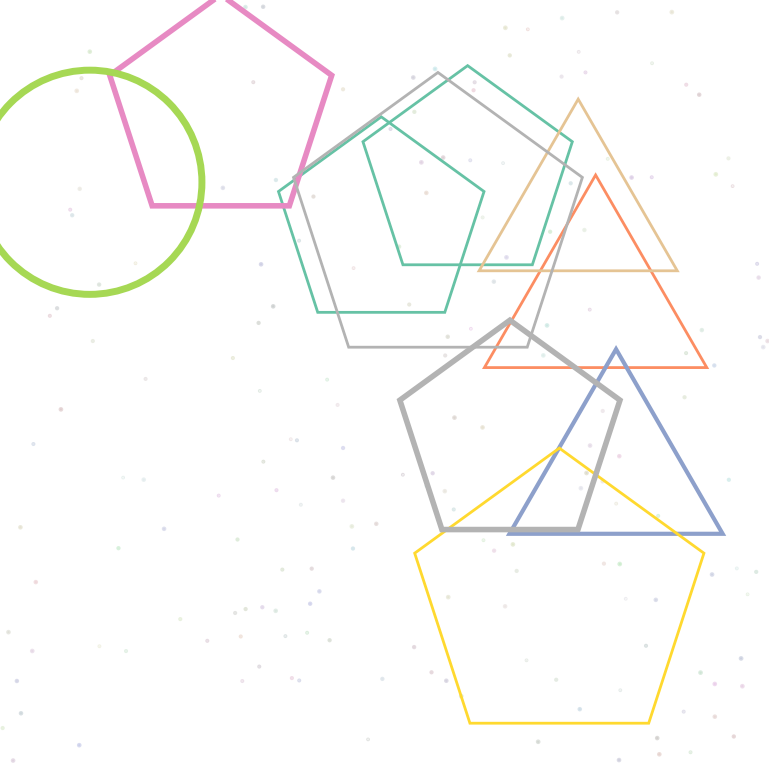[{"shape": "pentagon", "thickness": 1, "radius": 0.7, "center": [0.495, 0.708]}, {"shape": "pentagon", "thickness": 1, "radius": 0.71, "center": [0.607, 0.772]}, {"shape": "triangle", "thickness": 1, "radius": 0.83, "center": [0.774, 0.606]}, {"shape": "triangle", "thickness": 1.5, "radius": 0.8, "center": [0.8, 0.387]}, {"shape": "pentagon", "thickness": 2, "radius": 0.76, "center": [0.287, 0.855]}, {"shape": "circle", "thickness": 2.5, "radius": 0.73, "center": [0.117, 0.763]}, {"shape": "pentagon", "thickness": 1, "radius": 0.99, "center": [0.726, 0.221]}, {"shape": "triangle", "thickness": 1, "radius": 0.74, "center": [0.751, 0.723]}, {"shape": "pentagon", "thickness": 1, "radius": 0.99, "center": [0.569, 0.709]}, {"shape": "pentagon", "thickness": 2, "radius": 0.75, "center": [0.662, 0.434]}]